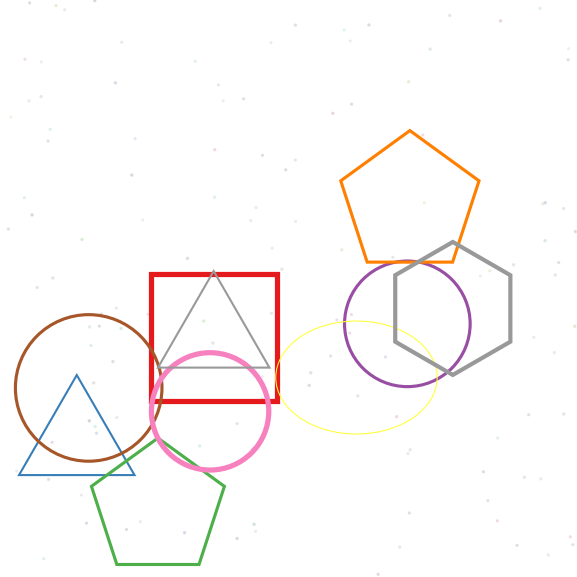[{"shape": "square", "thickness": 2.5, "radius": 0.55, "center": [0.37, 0.414]}, {"shape": "triangle", "thickness": 1, "radius": 0.58, "center": [0.133, 0.234]}, {"shape": "pentagon", "thickness": 1.5, "radius": 0.61, "center": [0.273, 0.12]}, {"shape": "circle", "thickness": 1.5, "radius": 0.54, "center": [0.705, 0.438]}, {"shape": "pentagon", "thickness": 1.5, "radius": 0.63, "center": [0.71, 0.647]}, {"shape": "oval", "thickness": 0.5, "radius": 0.7, "center": [0.617, 0.345]}, {"shape": "circle", "thickness": 1.5, "radius": 0.63, "center": [0.154, 0.327]}, {"shape": "circle", "thickness": 2.5, "radius": 0.51, "center": [0.364, 0.287]}, {"shape": "triangle", "thickness": 1, "radius": 0.56, "center": [0.37, 0.418]}, {"shape": "hexagon", "thickness": 2, "radius": 0.58, "center": [0.784, 0.465]}]